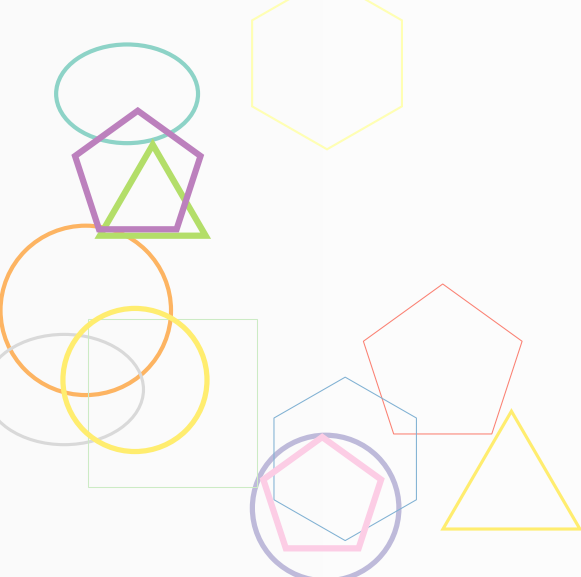[{"shape": "oval", "thickness": 2, "radius": 0.61, "center": [0.219, 0.837]}, {"shape": "hexagon", "thickness": 1, "radius": 0.74, "center": [0.563, 0.889]}, {"shape": "circle", "thickness": 2.5, "radius": 0.63, "center": [0.56, 0.119]}, {"shape": "pentagon", "thickness": 0.5, "radius": 0.72, "center": [0.762, 0.364]}, {"shape": "hexagon", "thickness": 0.5, "radius": 0.71, "center": [0.594, 0.205]}, {"shape": "circle", "thickness": 2, "radius": 0.73, "center": [0.148, 0.462]}, {"shape": "triangle", "thickness": 3, "radius": 0.53, "center": [0.263, 0.644]}, {"shape": "pentagon", "thickness": 3, "radius": 0.53, "center": [0.554, 0.136]}, {"shape": "oval", "thickness": 1.5, "radius": 0.68, "center": [0.11, 0.325]}, {"shape": "pentagon", "thickness": 3, "radius": 0.57, "center": [0.237, 0.694]}, {"shape": "square", "thickness": 0.5, "radius": 0.73, "center": [0.297, 0.302]}, {"shape": "circle", "thickness": 2.5, "radius": 0.62, "center": [0.232, 0.341]}, {"shape": "triangle", "thickness": 1.5, "radius": 0.68, "center": [0.88, 0.151]}]